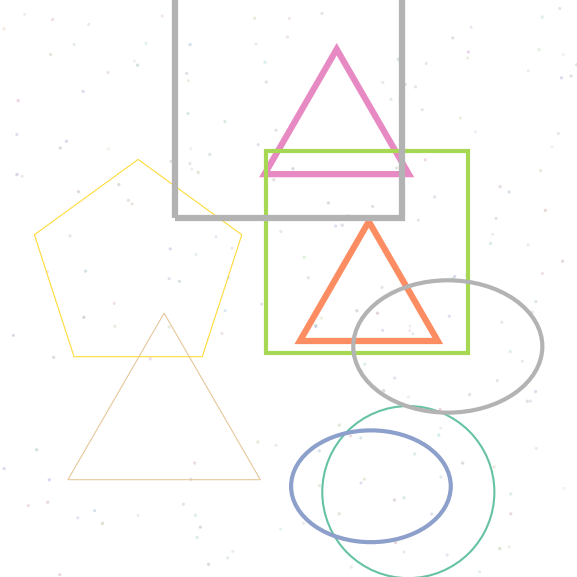[{"shape": "circle", "thickness": 1, "radius": 0.75, "center": [0.707, 0.147]}, {"shape": "triangle", "thickness": 3, "radius": 0.69, "center": [0.639, 0.478]}, {"shape": "oval", "thickness": 2, "radius": 0.69, "center": [0.642, 0.157]}, {"shape": "triangle", "thickness": 3, "radius": 0.72, "center": [0.583, 0.77]}, {"shape": "square", "thickness": 2, "radius": 0.87, "center": [0.636, 0.563]}, {"shape": "pentagon", "thickness": 0.5, "radius": 0.94, "center": [0.239, 0.534]}, {"shape": "triangle", "thickness": 0.5, "radius": 0.96, "center": [0.284, 0.265]}, {"shape": "oval", "thickness": 2, "radius": 0.82, "center": [0.775, 0.399]}, {"shape": "square", "thickness": 3, "radius": 0.98, "center": [0.5, 0.817]}]